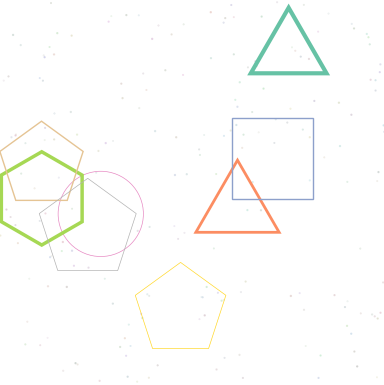[{"shape": "triangle", "thickness": 3, "radius": 0.57, "center": [0.75, 0.866]}, {"shape": "triangle", "thickness": 2, "radius": 0.62, "center": [0.617, 0.459]}, {"shape": "square", "thickness": 1, "radius": 0.52, "center": [0.707, 0.588]}, {"shape": "circle", "thickness": 0.5, "radius": 0.55, "center": [0.262, 0.444]}, {"shape": "hexagon", "thickness": 2.5, "radius": 0.61, "center": [0.108, 0.485]}, {"shape": "pentagon", "thickness": 0.5, "radius": 0.62, "center": [0.469, 0.195]}, {"shape": "pentagon", "thickness": 1, "radius": 0.57, "center": [0.108, 0.571]}, {"shape": "pentagon", "thickness": 0.5, "radius": 0.66, "center": [0.228, 0.404]}]